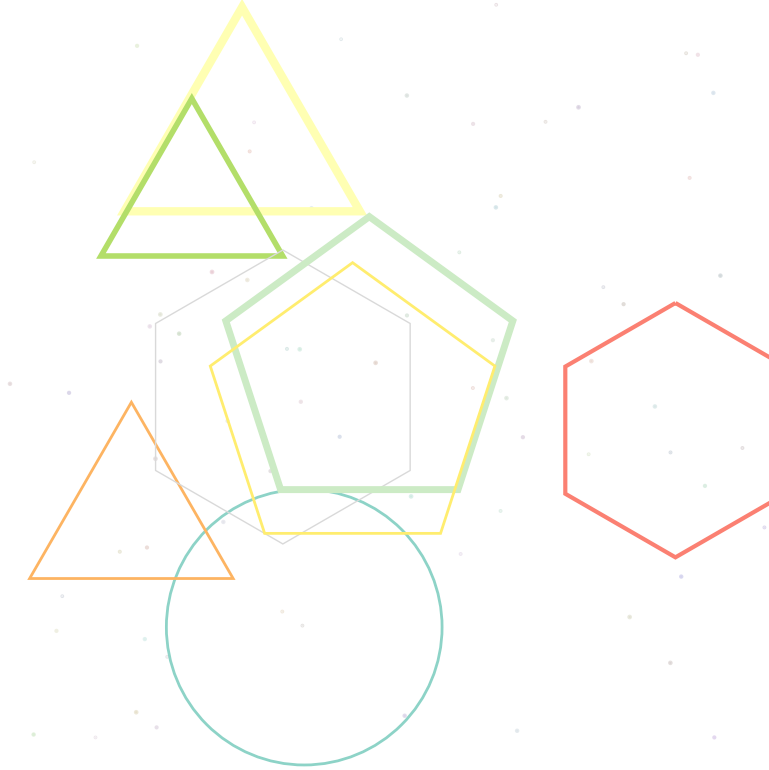[{"shape": "circle", "thickness": 1, "radius": 0.9, "center": [0.395, 0.186]}, {"shape": "triangle", "thickness": 3, "radius": 0.88, "center": [0.314, 0.814]}, {"shape": "hexagon", "thickness": 1.5, "radius": 0.83, "center": [0.877, 0.441]}, {"shape": "triangle", "thickness": 1, "radius": 0.76, "center": [0.171, 0.325]}, {"shape": "triangle", "thickness": 2, "radius": 0.68, "center": [0.249, 0.736]}, {"shape": "hexagon", "thickness": 0.5, "radius": 0.95, "center": [0.367, 0.484]}, {"shape": "pentagon", "thickness": 2.5, "radius": 0.98, "center": [0.48, 0.523]}, {"shape": "pentagon", "thickness": 1, "radius": 0.97, "center": [0.458, 0.465]}]